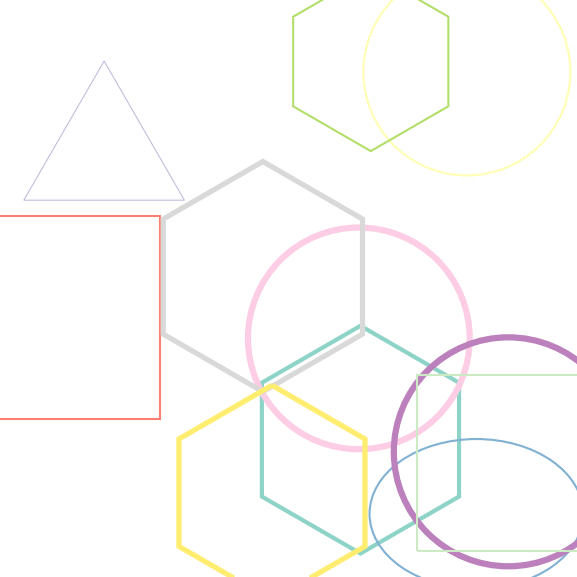[{"shape": "hexagon", "thickness": 2, "radius": 0.99, "center": [0.624, 0.238]}, {"shape": "circle", "thickness": 1, "radius": 0.9, "center": [0.808, 0.875]}, {"shape": "triangle", "thickness": 0.5, "radius": 0.8, "center": [0.18, 0.733]}, {"shape": "square", "thickness": 1, "radius": 0.88, "center": [0.101, 0.45]}, {"shape": "oval", "thickness": 1, "radius": 0.93, "center": [0.825, 0.109]}, {"shape": "hexagon", "thickness": 1, "radius": 0.78, "center": [0.642, 0.893]}, {"shape": "circle", "thickness": 3, "radius": 0.96, "center": [0.621, 0.413]}, {"shape": "hexagon", "thickness": 2.5, "radius": 1.0, "center": [0.455, 0.52]}, {"shape": "circle", "thickness": 3, "radius": 0.99, "center": [0.88, 0.217]}, {"shape": "square", "thickness": 1, "radius": 0.76, "center": [0.874, 0.197]}, {"shape": "hexagon", "thickness": 2.5, "radius": 0.93, "center": [0.471, 0.146]}]